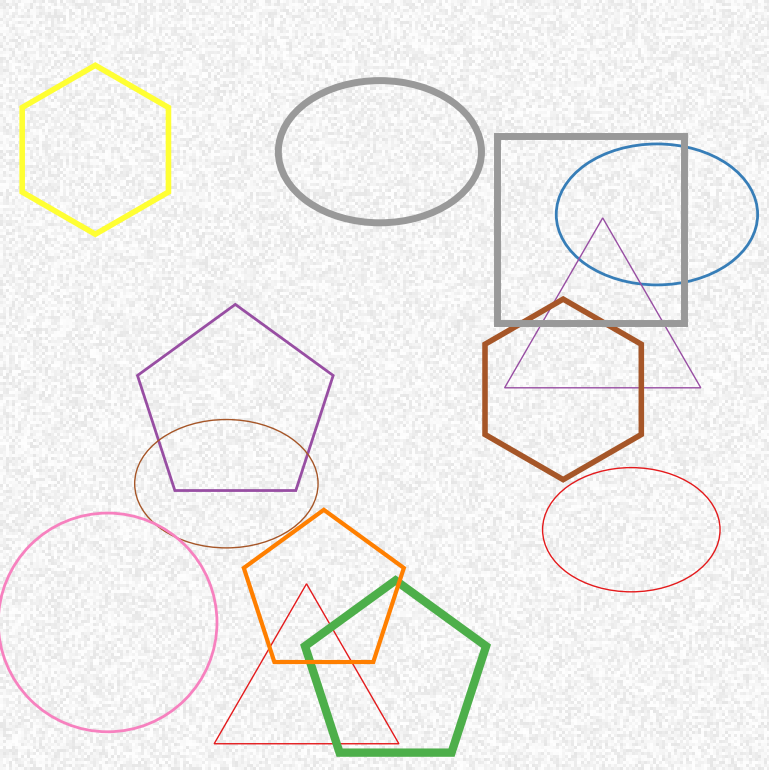[{"shape": "triangle", "thickness": 0.5, "radius": 0.69, "center": [0.398, 0.103]}, {"shape": "oval", "thickness": 0.5, "radius": 0.58, "center": [0.82, 0.312]}, {"shape": "oval", "thickness": 1, "radius": 0.65, "center": [0.853, 0.722]}, {"shape": "pentagon", "thickness": 3, "radius": 0.62, "center": [0.514, 0.123]}, {"shape": "triangle", "thickness": 0.5, "radius": 0.74, "center": [0.783, 0.57]}, {"shape": "pentagon", "thickness": 1, "radius": 0.67, "center": [0.306, 0.471]}, {"shape": "pentagon", "thickness": 1.5, "radius": 0.55, "center": [0.421, 0.229]}, {"shape": "hexagon", "thickness": 2, "radius": 0.55, "center": [0.124, 0.806]}, {"shape": "oval", "thickness": 0.5, "radius": 0.6, "center": [0.294, 0.372]}, {"shape": "hexagon", "thickness": 2, "radius": 0.59, "center": [0.731, 0.494]}, {"shape": "circle", "thickness": 1, "radius": 0.71, "center": [0.14, 0.192]}, {"shape": "oval", "thickness": 2.5, "radius": 0.66, "center": [0.493, 0.803]}, {"shape": "square", "thickness": 2.5, "radius": 0.61, "center": [0.767, 0.702]}]